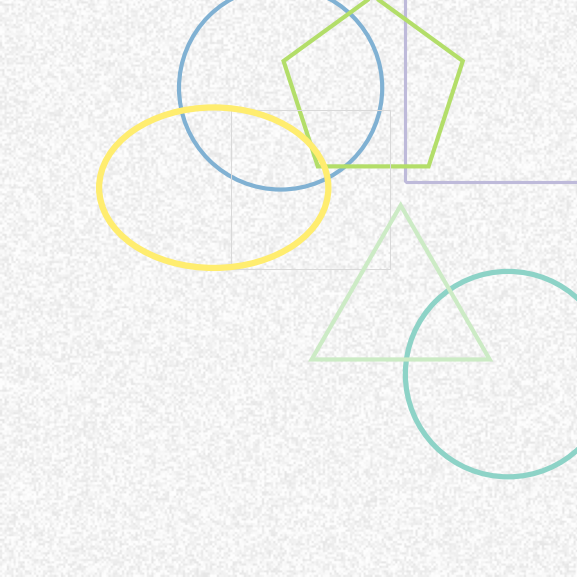[{"shape": "circle", "thickness": 2.5, "radius": 0.89, "center": [0.88, 0.351]}, {"shape": "square", "thickness": 1.5, "radius": 0.92, "center": [0.884, 0.867]}, {"shape": "circle", "thickness": 2, "radius": 0.88, "center": [0.486, 0.847]}, {"shape": "pentagon", "thickness": 2, "radius": 0.82, "center": [0.646, 0.843]}, {"shape": "square", "thickness": 0.5, "radius": 0.69, "center": [0.537, 0.672]}, {"shape": "triangle", "thickness": 2, "radius": 0.89, "center": [0.694, 0.466]}, {"shape": "oval", "thickness": 3, "radius": 0.99, "center": [0.37, 0.674]}]